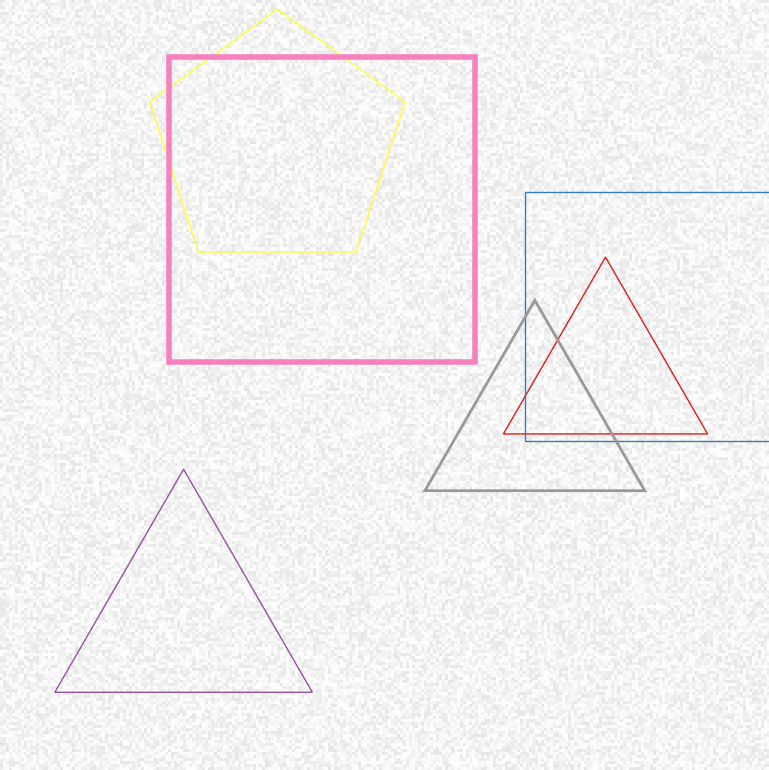[{"shape": "triangle", "thickness": 0.5, "radius": 0.77, "center": [0.786, 0.513]}, {"shape": "square", "thickness": 0.5, "radius": 0.81, "center": [0.843, 0.589]}, {"shape": "triangle", "thickness": 0.5, "radius": 0.97, "center": [0.238, 0.197]}, {"shape": "pentagon", "thickness": 0.5, "radius": 0.87, "center": [0.36, 0.814]}, {"shape": "square", "thickness": 2, "radius": 0.99, "center": [0.418, 0.728]}, {"shape": "triangle", "thickness": 1, "radius": 0.82, "center": [0.695, 0.445]}]